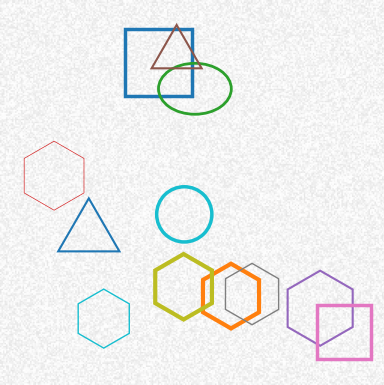[{"shape": "triangle", "thickness": 1.5, "radius": 0.46, "center": [0.231, 0.393]}, {"shape": "square", "thickness": 2.5, "radius": 0.43, "center": [0.413, 0.837]}, {"shape": "hexagon", "thickness": 3, "radius": 0.42, "center": [0.6, 0.231]}, {"shape": "oval", "thickness": 2, "radius": 0.47, "center": [0.506, 0.769]}, {"shape": "hexagon", "thickness": 0.5, "radius": 0.45, "center": [0.14, 0.544]}, {"shape": "hexagon", "thickness": 1.5, "radius": 0.49, "center": [0.832, 0.199]}, {"shape": "triangle", "thickness": 1.5, "radius": 0.38, "center": [0.459, 0.86]}, {"shape": "square", "thickness": 2.5, "radius": 0.35, "center": [0.893, 0.137]}, {"shape": "hexagon", "thickness": 1, "radius": 0.4, "center": [0.655, 0.236]}, {"shape": "hexagon", "thickness": 3, "radius": 0.42, "center": [0.477, 0.255]}, {"shape": "hexagon", "thickness": 1, "radius": 0.38, "center": [0.269, 0.172]}, {"shape": "circle", "thickness": 2.5, "radius": 0.36, "center": [0.479, 0.443]}]